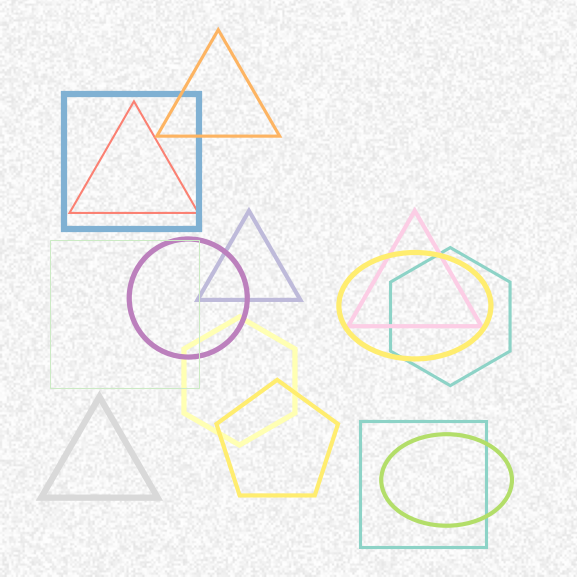[{"shape": "square", "thickness": 1.5, "radius": 0.55, "center": [0.732, 0.161]}, {"shape": "hexagon", "thickness": 1.5, "radius": 0.6, "center": [0.78, 0.451]}, {"shape": "hexagon", "thickness": 2.5, "radius": 0.55, "center": [0.415, 0.339]}, {"shape": "triangle", "thickness": 2, "radius": 0.51, "center": [0.431, 0.531]}, {"shape": "triangle", "thickness": 1, "radius": 0.64, "center": [0.232, 0.695]}, {"shape": "square", "thickness": 3, "radius": 0.58, "center": [0.227, 0.72]}, {"shape": "triangle", "thickness": 1.5, "radius": 0.61, "center": [0.378, 0.825]}, {"shape": "oval", "thickness": 2, "radius": 0.57, "center": [0.773, 0.168]}, {"shape": "triangle", "thickness": 2, "radius": 0.67, "center": [0.718, 0.501]}, {"shape": "triangle", "thickness": 3, "radius": 0.58, "center": [0.172, 0.196]}, {"shape": "circle", "thickness": 2.5, "radius": 0.51, "center": [0.326, 0.483]}, {"shape": "square", "thickness": 0.5, "radius": 0.64, "center": [0.216, 0.455]}, {"shape": "oval", "thickness": 2.5, "radius": 0.66, "center": [0.718, 0.47]}, {"shape": "pentagon", "thickness": 2, "radius": 0.55, "center": [0.48, 0.231]}]